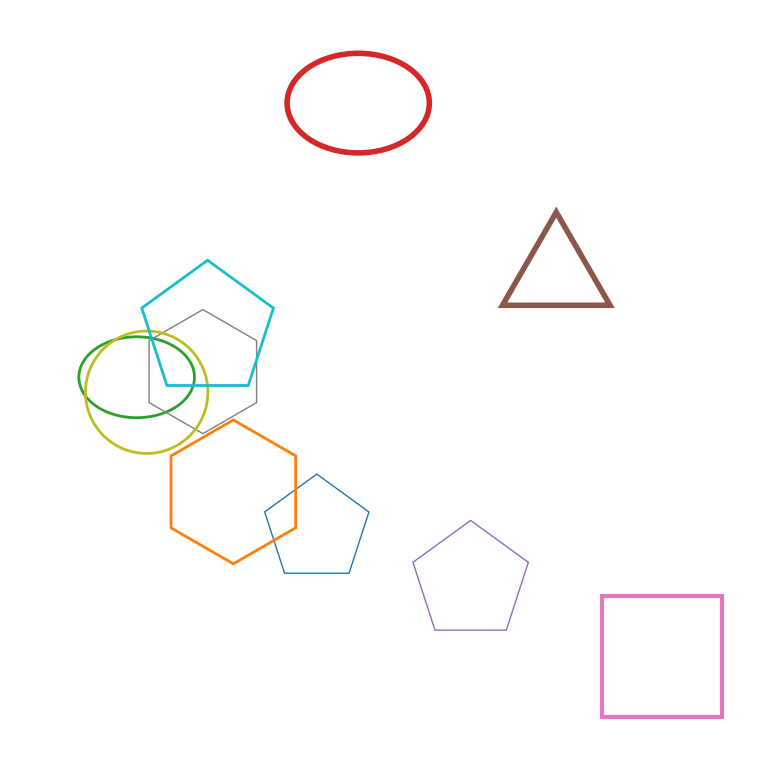[{"shape": "pentagon", "thickness": 0.5, "radius": 0.36, "center": [0.411, 0.313]}, {"shape": "hexagon", "thickness": 1, "radius": 0.47, "center": [0.303, 0.361]}, {"shape": "oval", "thickness": 1, "radius": 0.38, "center": [0.178, 0.51]}, {"shape": "oval", "thickness": 2, "radius": 0.46, "center": [0.465, 0.866]}, {"shape": "pentagon", "thickness": 0.5, "radius": 0.39, "center": [0.611, 0.245]}, {"shape": "triangle", "thickness": 2, "radius": 0.4, "center": [0.722, 0.644]}, {"shape": "square", "thickness": 1.5, "radius": 0.39, "center": [0.86, 0.147]}, {"shape": "hexagon", "thickness": 0.5, "radius": 0.4, "center": [0.263, 0.517]}, {"shape": "circle", "thickness": 1, "radius": 0.4, "center": [0.19, 0.491]}, {"shape": "pentagon", "thickness": 1, "radius": 0.45, "center": [0.27, 0.572]}]